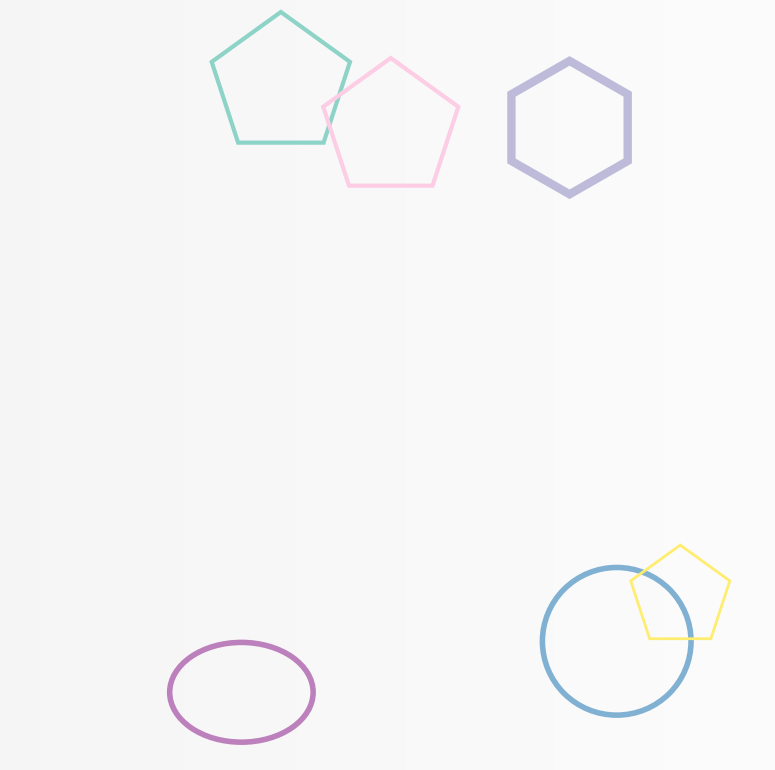[{"shape": "pentagon", "thickness": 1.5, "radius": 0.47, "center": [0.362, 0.891]}, {"shape": "hexagon", "thickness": 3, "radius": 0.43, "center": [0.735, 0.834]}, {"shape": "circle", "thickness": 2, "radius": 0.48, "center": [0.796, 0.167]}, {"shape": "pentagon", "thickness": 1.5, "radius": 0.46, "center": [0.504, 0.833]}, {"shape": "oval", "thickness": 2, "radius": 0.46, "center": [0.311, 0.101]}, {"shape": "pentagon", "thickness": 1, "radius": 0.34, "center": [0.878, 0.225]}]